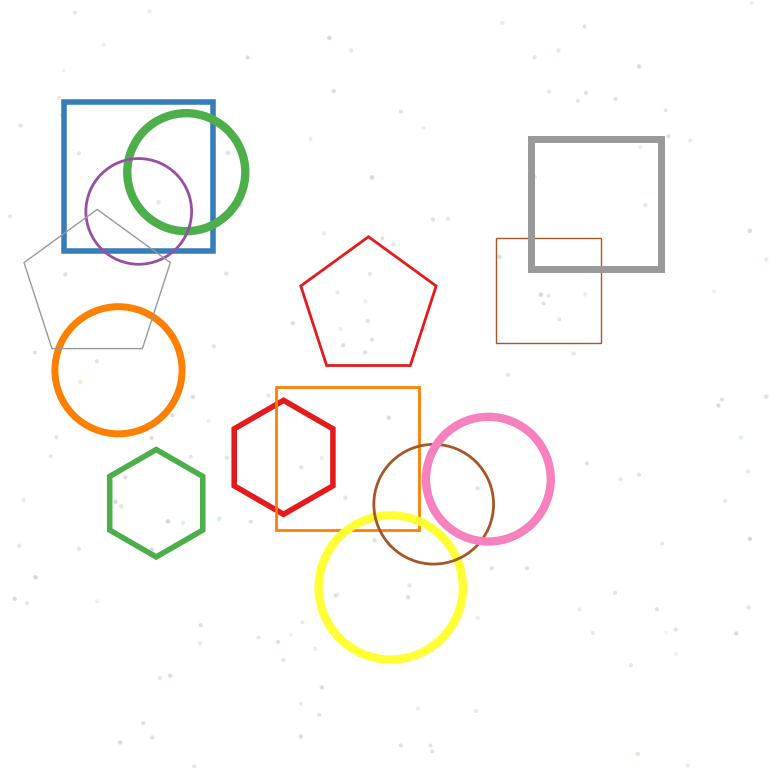[{"shape": "hexagon", "thickness": 2, "radius": 0.37, "center": [0.368, 0.406]}, {"shape": "pentagon", "thickness": 1, "radius": 0.46, "center": [0.479, 0.6]}, {"shape": "square", "thickness": 2, "radius": 0.48, "center": [0.18, 0.77]}, {"shape": "circle", "thickness": 3, "radius": 0.38, "center": [0.242, 0.776]}, {"shape": "hexagon", "thickness": 2, "radius": 0.35, "center": [0.203, 0.346]}, {"shape": "circle", "thickness": 1, "radius": 0.34, "center": [0.18, 0.725]}, {"shape": "circle", "thickness": 2.5, "radius": 0.41, "center": [0.154, 0.519]}, {"shape": "square", "thickness": 1, "radius": 0.46, "center": [0.451, 0.405]}, {"shape": "circle", "thickness": 3, "radius": 0.47, "center": [0.507, 0.237]}, {"shape": "square", "thickness": 0.5, "radius": 0.34, "center": [0.713, 0.623]}, {"shape": "circle", "thickness": 1, "radius": 0.39, "center": [0.563, 0.345]}, {"shape": "circle", "thickness": 3, "radius": 0.4, "center": [0.634, 0.378]}, {"shape": "square", "thickness": 2.5, "radius": 0.42, "center": [0.774, 0.735]}, {"shape": "pentagon", "thickness": 0.5, "radius": 0.5, "center": [0.126, 0.628]}]